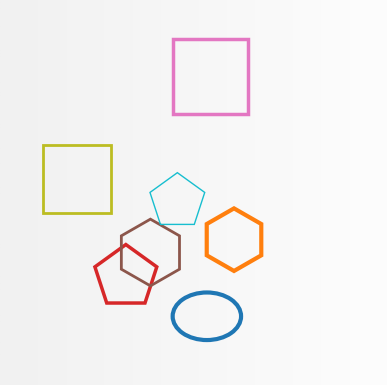[{"shape": "oval", "thickness": 3, "radius": 0.44, "center": [0.534, 0.179]}, {"shape": "hexagon", "thickness": 3, "radius": 0.41, "center": [0.604, 0.377]}, {"shape": "pentagon", "thickness": 2.5, "radius": 0.42, "center": [0.325, 0.281]}, {"shape": "hexagon", "thickness": 2, "radius": 0.43, "center": [0.388, 0.344]}, {"shape": "square", "thickness": 2.5, "radius": 0.49, "center": [0.544, 0.802]}, {"shape": "square", "thickness": 2, "radius": 0.44, "center": [0.199, 0.535]}, {"shape": "pentagon", "thickness": 1, "radius": 0.37, "center": [0.458, 0.477]}]